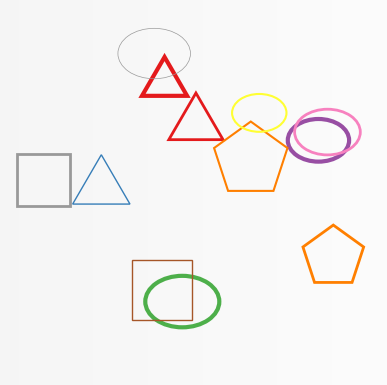[{"shape": "triangle", "thickness": 3, "radius": 0.34, "center": [0.425, 0.785]}, {"shape": "triangle", "thickness": 2, "radius": 0.4, "center": [0.506, 0.678]}, {"shape": "triangle", "thickness": 1, "radius": 0.43, "center": [0.261, 0.513]}, {"shape": "oval", "thickness": 3, "radius": 0.48, "center": [0.47, 0.217]}, {"shape": "oval", "thickness": 3, "radius": 0.4, "center": [0.822, 0.636]}, {"shape": "pentagon", "thickness": 2, "radius": 0.41, "center": [0.86, 0.333]}, {"shape": "pentagon", "thickness": 1.5, "radius": 0.5, "center": [0.647, 0.585]}, {"shape": "oval", "thickness": 1.5, "radius": 0.35, "center": [0.669, 0.707]}, {"shape": "square", "thickness": 1, "radius": 0.39, "center": [0.418, 0.247]}, {"shape": "oval", "thickness": 2, "radius": 0.42, "center": [0.845, 0.657]}, {"shape": "square", "thickness": 2, "radius": 0.34, "center": [0.111, 0.533]}, {"shape": "oval", "thickness": 0.5, "radius": 0.47, "center": [0.398, 0.861]}]